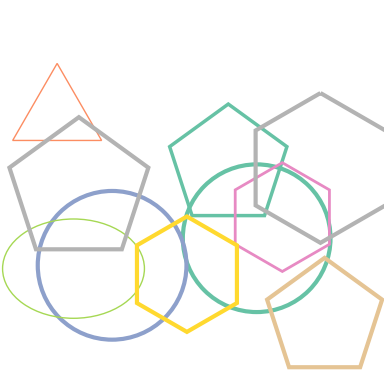[{"shape": "circle", "thickness": 3, "radius": 0.96, "center": [0.667, 0.381]}, {"shape": "pentagon", "thickness": 2.5, "radius": 0.8, "center": [0.593, 0.57]}, {"shape": "triangle", "thickness": 1, "radius": 0.67, "center": [0.148, 0.702]}, {"shape": "circle", "thickness": 3, "radius": 0.97, "center": [0.291, 0.311]}, {"shape": "hexagon", "thickness": 2, "radius": 0.71, "center": [0.733, 0.436]}, {"shape": "oval", "thickness": 1, "radius": 0.92, "center": [0.191, 0.302]}, {"shape": "hexagon", "thickness": 3, "radius": 0.75, "center": [0.486, 0.288]}, {"shape": "pentagon", "thickness": 3, "radius": 0.79, "center": [0.843, 0.173]}, {"shape": "hexagon", "thickness": 3, "radius": 0.97, "center": [0.832, 0.564]}, {"shape": "pentagon", "thickness": 3, "radius": 0.95, "center": [0.205, 0.506]}]